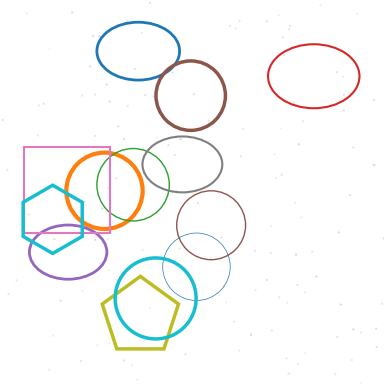[{"shape": "oval", "thickness": 2, "radius": 0.54, "center": [0.359, 0.867]}, {"shape": "circle", "thickness": 0.5, "radius": 0.44, "center": [0.51, 0.307]}, {"shape": "circle", "thickness": 3, "radius": 0.5, "center": [0.271, 0.504]}, {"shape": "circle", "thickness": 1, "radius": 0.47, "center": [0.346, 0.52]}, {"shape": "oval", "thickness": 1.5, "radius": 0.59, "center": [0.815, 0.802]}, {"shape": "oval", "thickness": 2, "radius": 0.5, "center": [0.177, 0.345]}, {"shape": "circle", "thickness": 2.5, "radius": 0.45, "center": [0.495, 0.752]}, {"shape": "circle", "thickness": 1, "radius": 0.45, "center": [0.548, 0.415]}, {"shape": "square", "thickness": 1.5, "radius": 0.56, "center": [0.175, 0.506]}, {"shape": "oval", "thickness": 1.5, "radius": 0.52, "center": [0.474, 0.573]}, {"shape": "pentagon", "thickness": 2.5, "radius": 0.52, "center": [0.365, 0.178]}, {"shape": "circle", "thickness": 2.5, "radius": 0.53, "center": [0.404, 0.225]}, {"shape": "hexagon", "thickness": 2.5, "radius": 0.44, "center": [0.137, 0.43]}]